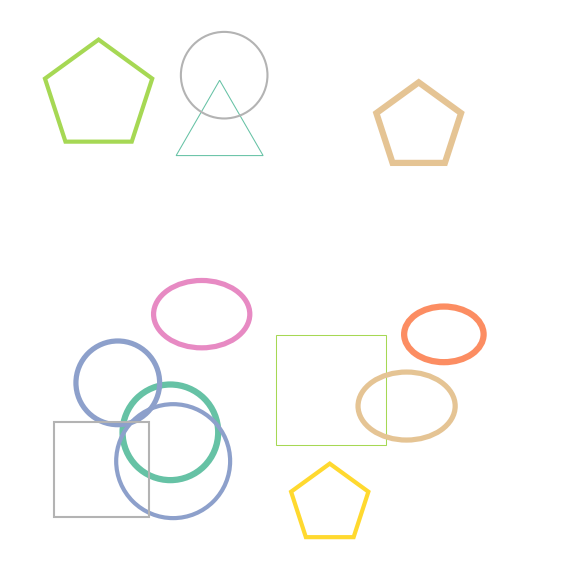[{"shape": "triangle", "thickness": 0.5, "radius": 0.43, "center": [0.38, 0.773]}, {"shape": "circle", "thickness": 3, "radius": 0.41, "center": [0.295, 0.251]}, {"shape": "oval", "thickness": 3, "radius": 0.34, "center": [0.769, 0.42]}, {"shape": "circle", "thickness": 2, "radius": 0.49, "center": [0.3, 0.201]}, {"shape": "circle", "thickness": 2.5, "radius": 0.36, "center": [0.204, 0.336]}, {"shape": "oval", "thickness": 2.5, "radius": 0.42, "center": [0.349, 0.455]}, {"shape": "pentagon", "thickness": 2, "radius": 0.49, "center": [0.171, 0.833]}, {"shape": "square", "thickness": 0.5, "radius": 0.48, "center": [0.574, 0.324]}, {"shape": "pentagon", "thickness": 2, "radius": 0.35, "center": [0.571, 0.126]}, {"shape": "pentagon", "thickness": 3, "radius": 0.39, "center": [0.725, 0.779]}, {"shape": "oval", "thickness": 2.5, "radius": 0.42, "center": [0.704, 0.296]}, {"shape": "square", "thickness": 1, "radius": 0.41, "center": [0.175, 0.187]}, {"shape": "circle", "thickness": 1, "radius": 0.37, "center": [0.388, 0.869]}]